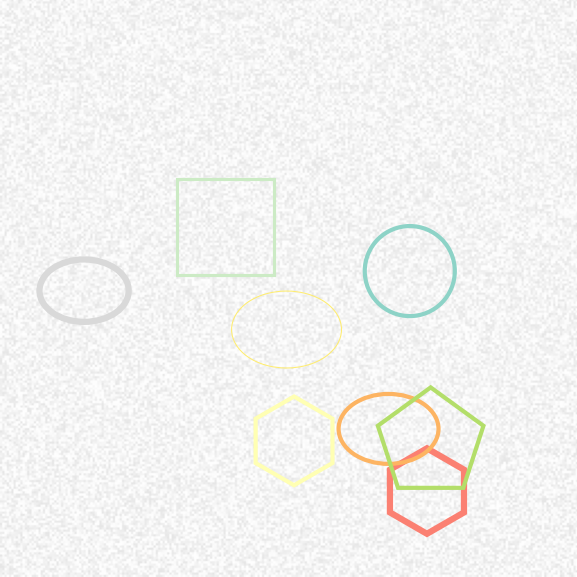[{"shape": "circle", "thickness": 2, "radius": 0.39, "center": [0.71, 0.53]}, {"shape": "hexagon", "thickness": 2, "radius": 0.38, "center": [0.509, 0.236]}, {"shape": "hexagon", "thickness": 3, "radius": 0.37, "center": [0.739, 0.149]}, {"shape": "oval", "thickness": 2, "radius": 0.43, "center": [0.673, 0.256]}, {"shape": "pentagon", "thickness": 2, "radius": 0.48, "center": [0.746, 0.232]}, {"shape": "oval", "thickness": 3, "radius": 0.39, "center": [0.146, 0.496]}, {"shape": "square", "thickness": 1.5, "radius": 0.42, "center": [0.391, 0.606]}, {"shape": "oval", "thickness": 0.5, "radius": 0.48, "center": [0.496, 0.429]}]